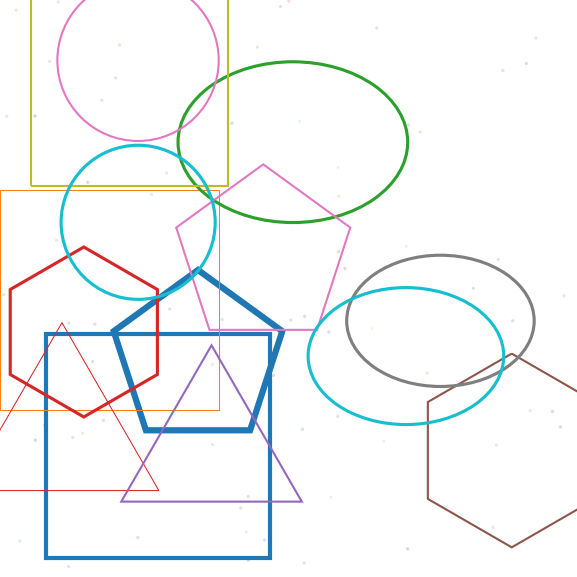[{"shape": "pentagon", "thickness": 3, "radius": 0.77, "center": [0.343, 0.378]}, {"shape": "square", "thickness": 2, "radius": 0.97, "center": [0.273, 0.227]}, {"shape": "square", "thickness": 0.5, "radius": 0.95, "center": [0.189, 0.479]}, {"shape": "oval", "thickness": 1.5, "radius": 0.99, "center": [0.507, 0.753]}, {"shape": "triangle", "thickness": 0.5, "radius": 0.97, "center": [0.107, 0.247]}, {"shape": "hexagon", "thickness": 1.5, "radius": 0.74, "center": [0.145, 0.424]}, {"shape": "triangle", "thickness": 1, "radius": 0.9, "center": [0.366, 0.221]}, {"shape": "hexagon", "thickness": 1, "radius": 0.84, "center": [0.886, 0.219]}, {"shape": "circle", "thickness": 1, "radius": 0.7, "center": [0.239, 0.895]}, {"shape": "pentagon", "thickness": 1, "radius": 0.79, "center": [0.456, 0.556]}, {"shape": "oval", "thickness": 1.5, "radius": 0.81, "center": [0.763, 0.444]}, {"shape": "square", "thickness": 1, "radius": 0.85, "center": [0.225, 0.847]}, {"shape": "circle", "thickness": 1.5, "radius": 0.67, "center": [0.239, 0.614]}, {"shape": "oval", "thickness": 1.5, "radius": 0.85, "center": [0.703, 0.383]}]